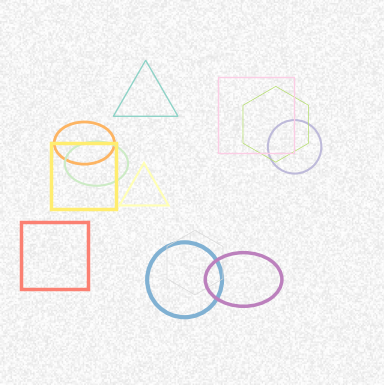[{"shape": "triangle", "thickness": 1, "radius": 0.49, "center": [0.378, 0.746]}, {"shape": "triangle", "thickness": 1.5, "radius": 0.37, "center": [0.374, 0.503]}, {"shape": "circle", "thickness": 1.5, "radius": 0.35, "center": [0.765, 0.619]}, {"shape": "square", "thickness": 2.5, "radius": 0.44, "center": [0.142, 0.336]}, {"shape": "circle", "thickness": 3, "radius": 0.49, "center": [0.479, 0.273]}, {"shape": "oval", "thickness": 2, "radius": 0.39, "center": [0.219, 0.628]}, {"shape": "hexagon", "thickness": 0.5, "radius": 0.49, "center": [0.716, 0.677]}, {"shape": "square", "thickness": 1, "radius": 0.49, "center": [0.665, 0.701]}, {"shape": "hexagon", "thickness": 0.5, "radius": 0.42, "center": [0.506, 0.318]}, {"shape": "oval", "thickness": 2.5, "radius": 0.5, "center": [0.633, 0.274]}, {"shape": "oval", "thickness": 1.5, "radius": 0.41, "center": [0.251, 0.575]}, {"shape": "square", "thickness": 2.5, "radius": 0.42, "center": [0.218, 0.543]}]